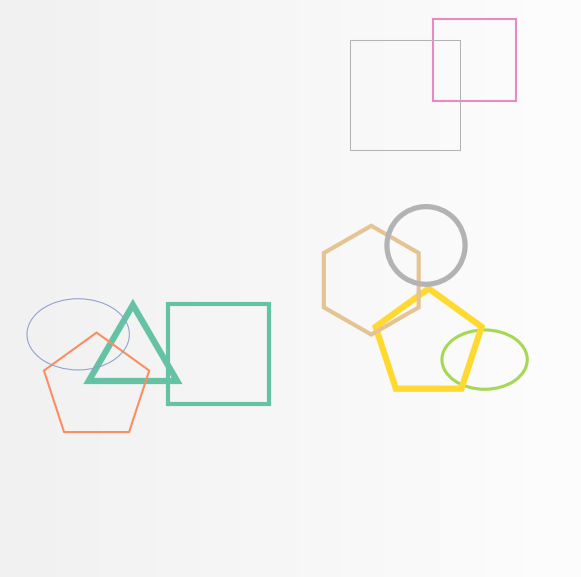[{"shape": "triangle", "thickness": 3, "radius": 0.44, "center": [0.229, 0.383]}, {"shape": "square", "thickness": 2, "radius": 0.44, "center": [0.376, 0.386]}, {"shape": "pentagon", "thickness": 1, "radius": 0.48, "center": [0.166, 0.328]}, {"shape": "oval", "thickness": 0.5, "radius": 0.44, "center": [0.134, 0.42]}, {"shape": "square", "thickness": 1, "radius": 0.36, "center": [0.816, 0.895]}, {"shape": "oval", "thickness": 1.5, "radius": 0.37, "center": [0.834, 0.376]}, {"shape": "pentagon", "thickness": 3, "radius": 0.48, "center": [0.737, 0.404]}, {"shape": "hexagon", "thickness": 2, "radius": 0.47, "center": [0.639, 0.514]}, {"shape": "circle", "thickness": 2.5, "radius": 0.34, "center": [0.733, 0.574]}, {"shape": "square", "thickness": 0.5, "radius": 0.48, "center": [0.697, 0.835]}]